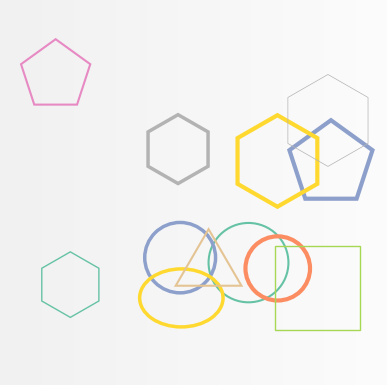[{"shape": "circle", "thickness": 1.5, "radius": 0.52, "center": [0.641, 0.318]}, {"shape": "hexagon", "thickness": 1, "radius": 0.43, "center": [0.181, 0.261]}, {"shape": "circle", "thickness": 3, "radius": 0.42, "center": [0.717, 0.303]}, {"shape": "circle", "thickness": 2.5, "radius": 0.46, "center": [0.465, 0.331]}, {"shape": "pentagon", "thickness": 3, "radius": 0.56, "center": [0.854, 0.575]}, {"shape": "pentagon", "thickness": 1.5, "radius": 0.47, "center": [0.144, 0.804]}, {"shape": "square", "thickness": 1, "radius": 0.55, "center": [0.819, 0.252]}, {"shape": "oval", "thickness": 2.5, "radius": 0.54, "center": [0.468, 0.226]}, {"shape": "hexagon", "thickness": 3, "radius": 0.59, "center": [0.716, 0.582]}, {"shape": "triangle", "thickness": 1.5, "radius": 0.49, "center": [0.538, 0.307]}, {"shape": "hexagon", "thickness": 0.5, "radius": 0.6, "center": [0.846, 0.687]}, {"shape": "hexagon", "thickness": 2.5, "radius": 0.45, "center": [0.459, 0.613]}]